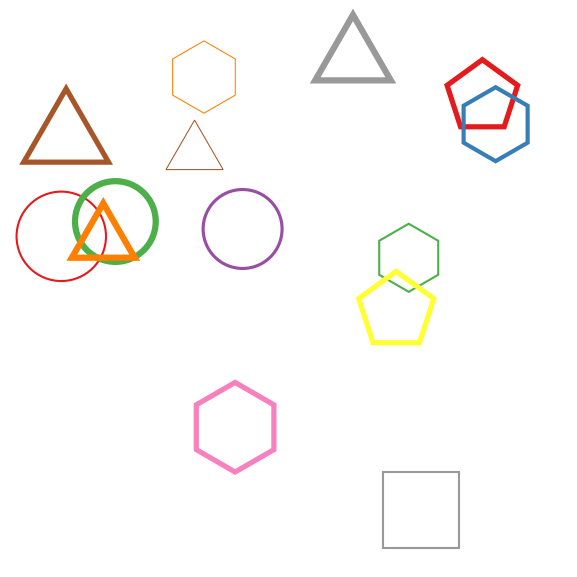[{"shape": "pentagon", "thickness": 2.5, "radius": 0.32, "center": [0.835, 0.832]}, {"shape": "circle", "thickness": 1, "radius": 0.39, "center": [0.106, 0.59]}, {"shape": "hexagon", "thickness": 2, "radius": 0.32, "center": [0.858, 0.784]}, {"shape": "hexagon", "thickness": 1, "radius": 0.29, "center": [0.708, 0.553]}, {"shape": "circle", "thickness": 3, "radius": 0.35, "center": [0.2, 0.616]}, {"shape": "circle", "thickness": 1.5, "radius": 0.34, "center": [0.42, 0.603]}, {"shape": "triangle", "thickness": 3, "radius": 0.31, "center": [0.179, 0.584]}, {"shape": "hexagon", "thickness": 0.5, "radius": 0.31, "center": [0.353, 0.866]}, {"shape": "pentagon", "thickness": 2.5, "radius": 0.34, "center": [0.686, 0.461]}, {"shape": "triangle", "thickness": 2.5, "radius": 0.42, "center": [0.115, 0.761]}, {"shape": "triangle", "thickness": 0.5, "radius": 0.29, "center": [0.337, 0.734]}, {"shape": "hexagon", "thickness": 2.5, "radius": 0.39, "center": [0.407, 0.259]}, {"shape": "square", "thickness": 1, "radius": 0.33, "center": [0.729, 0.116]}, {"shape": "triangle", "thickness": 3, "radius": 0.38, "center": [0.611, 0.898]}]